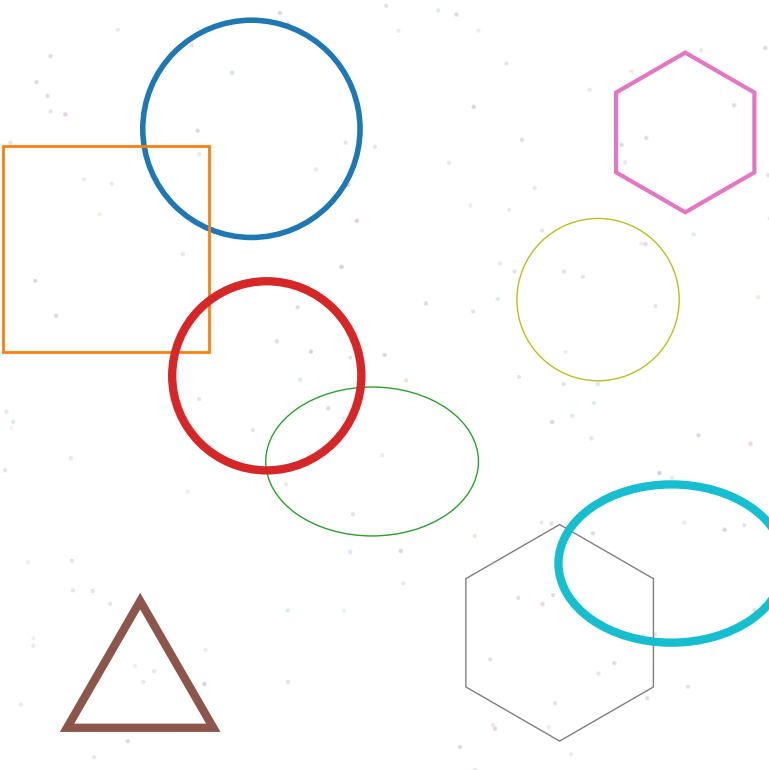[{"shape": "circle", "thickness": 2, "radius": 0.71, "center": [0.326, 0.833]}, {"shape": "square", "thickness": 1, "radius": 0.67, "center": [0.138, 0.676]}, {"shape": "oval", "thickness": 0.5, "radius": 0.69, "center": [0.483, 0.401]}, {"shape": "circle", "thickness": 3, "radius": 0.61, "center": [0.346, 0.512]}, {"shape": "triangle", "thickness": 3, "radius": 0.55, "center": [0.182, 0.11]}, {"shape": "hexagon", "thickness": 1.5, "radius": 0.52, "center": [0.89, 0.828]}, {"shape": "hexagon", "thickness": 0.5, "radius": 0.7, "center": [0.727, 0.178]}, {"shape": "circle", "thickness": 0.5, "radius": 0.53, "center": [0.777, 0.611]}, {"shape": "oval", "thickness": 3, "radius": 0.73, "center": [0.872, 0.268]}]